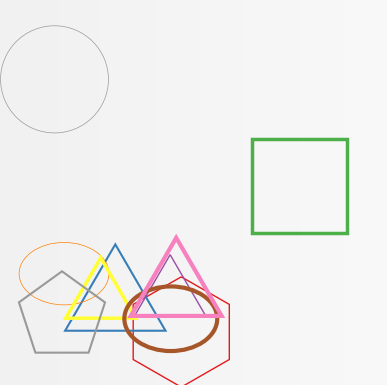[{"shape": "hexagon", "thickness": 1, "radius": 0.72, "center": [0.468, 0.138]}, {"shape": "triangle", "thickness": 1.5, "radius": 0.75, "center": [0.298, 0.216]}, {"shape": "square", "thickness": 2.5, "radius": 0.61, "center": [0.773, 0.517]}, {"shape": "triangle", "thickness": 1, "radius": 0.53, "center": [0.439, 0.233]}, {"shape": "oval", "thickness": 0.5, "radius": 0.58, "center": [0.165, 0.289]}, {"shape": "triangle", "thickness": 2.5, "radius": 0.52, "center": [0.26, 0.226]}, {"shape": "oval", "thickness": 3, "radius": 0.6, "center": [0.441, 0.172]}, {"shape": "triangle", "thickness": 3, "radius": 0.68, "center": [0.455, 0.247]}, {"shape": "pentagon", "thickness": 1.5, "radius": 0.58, "center": [0.16, 0.179]}, {"shape": "circle", "thickness": 0.5, "radius": 0.7, "center": [0.141, 0.794]}]